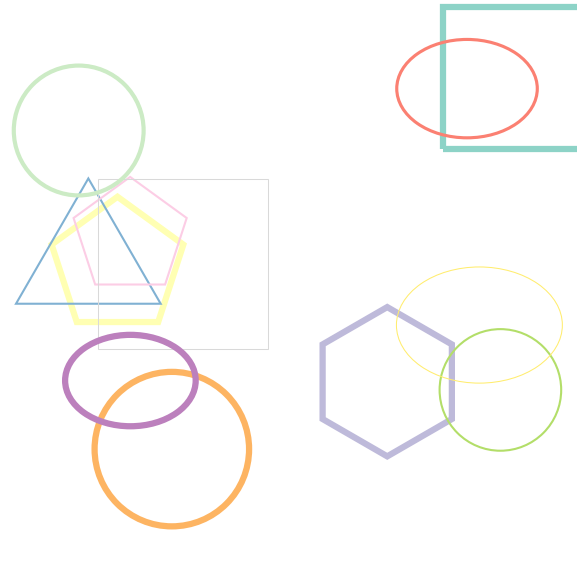[{"shape": "square", "thickness": 3, "radius": 0.62, "center": [0.89, 0.864]}, {"shape": "pentagon", "thickness": 3, "radius": 0.6, "center": [0.203, 0.539]}, {"shape": "hexagon", "thickness": 3, "radius": 0.65, "center": [0.671, 0.338]}, {"shape": "oval", "thickness": 1.5, "radius": 0.61, "center": [0.809, 0.846]}, {"shape": "triangle", "thickness": 1, "radius": 0.72, "center": [0.153, 0.545]}, {"shape": "circle", "thickness": 3, "radius": 0.67, "center": [0.298, 0.221]}, {"shape": "circle", "thickness": 1, "radius": 0.53, "center": [0.866, 0.324]}, {"shape": "pentagon", "thickness": 1, "radius": 0.51, "center": [0.225, 0.59]}, {"shape": "square", "thickness": 0.5, "radius": 0.74, "center": [0.317, 0.542]}, {"shape": "oval", "thickness": 3, "radius": 0.57, "center": [0.226, 0.34]}, {"shape": "circle", "thickness": 2, "radius": 0.56, "center": [0.136, 0.773]}, {"shape": "oval", "thickness": 0.5, "radius": 0.72, "center": [0.83, 0.436]}]